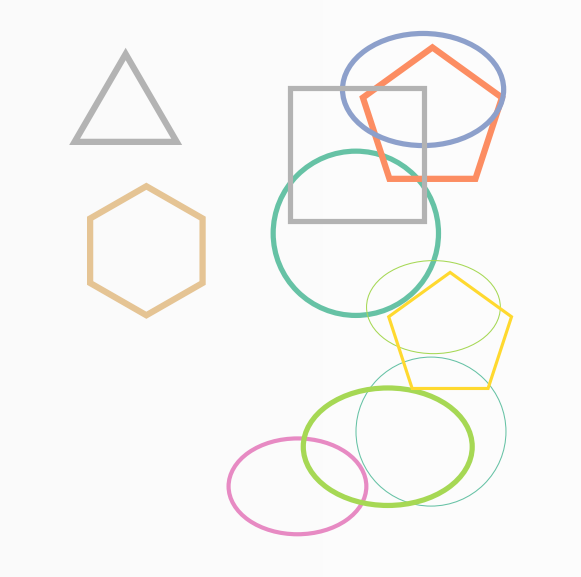[{"shape": "circle", "thickness": 0.5, "radius": 0.65, "center": [0.741, 0.252]}, {"shape": "circle", "thickness": 2.5, "radius": 0.71, "center": [0.612, 0.595]}, {"shape": "pentagon", "thickness": 3, "radius": 0.63, "center": [0.744, 0.791]}, {"shape": "oval", "thickness": 2.5, "radius": 0.69, "center": [0.728, 0.844]}, {"shape": "oval", "thickness": 2, "radius": 0.59, "center": [0.512, 0.157]}, {"shape": "oval", "thickness": 2.5, "radius": 0.73, "center": [0.667, 0.226]}, {"shape": "oval", "thickness": 0.5, "radius": 0.58, "center": [0.746, 0.467]}, {"shape": "pentagon", "thickness": 1.5, "radius": 0.56, "center": [0.774, 0.416]}, {"shape": "hexagon", "thickness": 3, "radius": 0.56, "center": [0.252, 0.565]}, {"shape": "square", "thickness": 2.5, "radius": 0.58, "center": [0.613, 0.732]}, {"shape": "triangle", "thickness": 3, "radius": 0.51, "center": [0.216, 0.804]}]